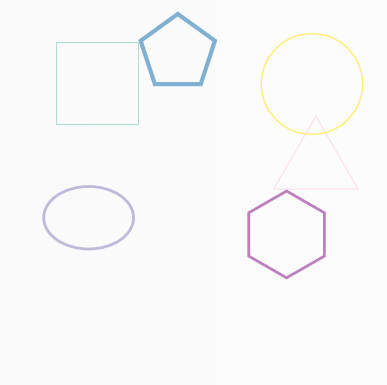[{"shape": "square", "thickness": 0.5, "radius": 0.53, "center": [0.251, 0.784]}, {"shape": "oval", "thickness": 2, "radius": 0.58, "center": [0.229, 0.434]}, {"shape": "pentagon", "thickness": 3, "radius": 0.5, "center": [0.459, 0.863]}, {"shape": "triangle", "thickness": 0.5, "radius": 0.63, "center": [0.815, 0.572]}, {"shape": "hexagon", "thickness": 2, "radius": 0.56, "center": [0.74, 0.391]}, {"shape": "circle", "thickness": 1, "radius": 0.65, "center": [0.805, 0.782]}]